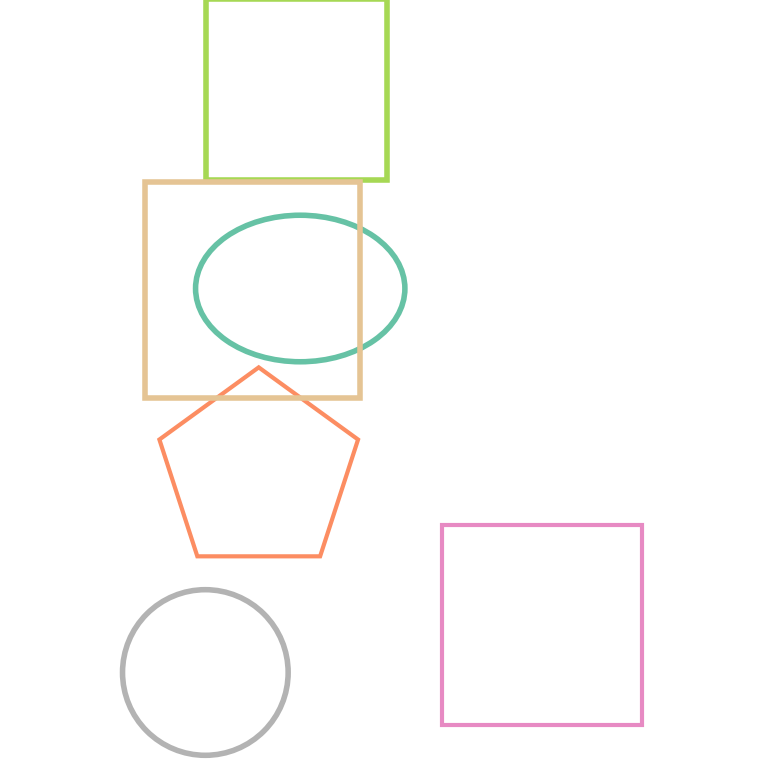[{"shape": "oval", "thickness": 2, "radius": 0.68, "center": [0.39, 0.625]}, {"shape": "pentagon", "thickness": 1.5, "radius": 0.68, "center": [0.336, 0.387]}, {"shape": "square", "thickness": 1.5, "radius": 0.65, "center": [0.704, 0.188]}, {"shape": "square", "thickness": 2, "radius": 0.59, "center": [0.385, 0.883]}, {"shape": "square", "thickness": 2, "radius": 0.7, "center": [0.328, 0.623]}, {"shape": "circle", "thickness": 2, "radius": 0.54, "center": [0.267, 0.127]}]